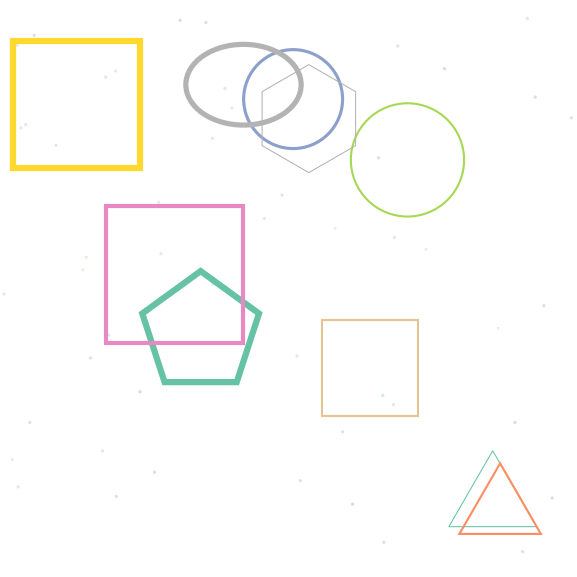[{"shape": "pentagon", "thickness": 3, "radius": 0.53, "center": [0.347, 0.423]}, {"shape": "triangle", "thickness": 0.5, "radius": 0.44, "center": [0.853, 0.131]}, {"shape": "triangle", "thickness": 1, "radius": 0.41, "center": [0.866, 0.115]}, {"shape": "circle", "thickness": 1.5, "radius": 0.43, "center": [0.508, 0.828]}, {"shape": "square", "thickness": 2, "radius": 0.59, "center": [0.302, 0.523]}, {"shape": "circle", "thickness": 1, "radius": 0.49, "center": [0.706, 0.722]}, {"shape": "square", "thickness": 3, "radius": 0.55, "center": [0.132, 0.818]}, {"shape": "square", "thickness": 1, "radius": 0.42, "center": [0.641, 0.362]}, {"shape": "oval", "thickness": 2.5, "radius": 0.5, "center": [0.422, 0.852]}, {"shape": "hexagon", "thickness": 0.5, "radius": 0.47, "center": [0.535, 0.794]}]